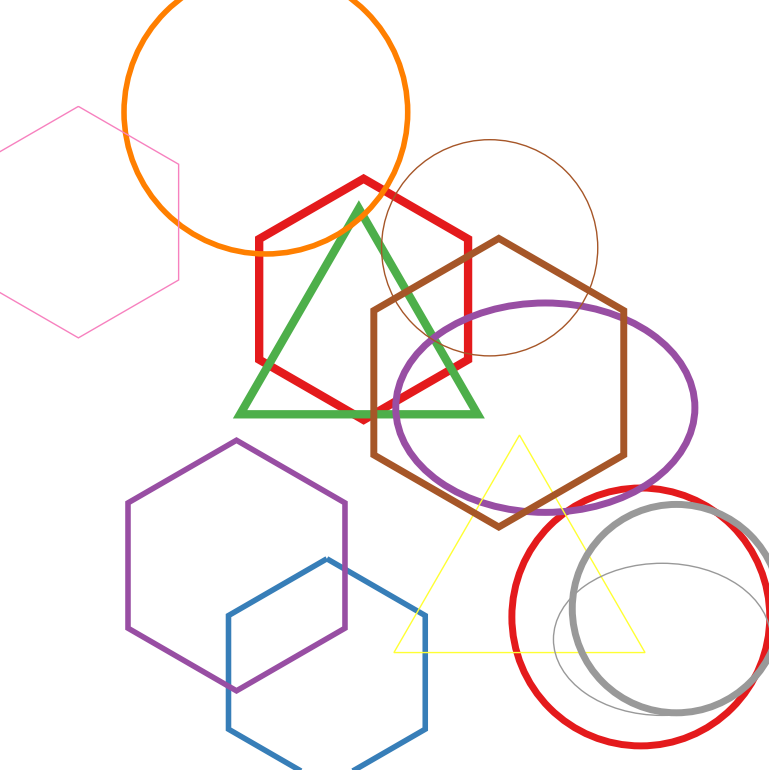[{"shape": "circle", "thickness": 2.5, "radius": 0.84, "center": [0.832, 0.199]}, {"shape": "hexagon", "thickness": 3, "radius": 0.78, "center": [0.472, 0.611]}, {"shape": "hexagon", "thickness": 2, "radius": 0.74, "center": [0.425, 0.127]}, {"shape": "triangle", "thickness": 3, "radius": 0.89, "center": [0.466, 0.551]}, {"shape": "hexagon", "thickness": 2, "radius": 0.81, "center": [0.307, 0.266]}, {"shape": "oval", "thickness": 2.5, "radius": 0.97, "center": [0.708, 0.471]}, {"shape": "circle", "thickness": 2, "radius": 0.92, "center": [0.345, 0.854]}, {"shape": "triangle", "thickness": 0.5, "radius": 0.94, "center": [0.675, 0.247]}, {"shape": "circle", "thickness": 0.5, "radius": 0.7, "center": [0.636, 0.678]}, {"shape": "hexagon", "thickness": 2.5, "radius": 0.94, "center": [0.648, 0.503]}, {"shape": "hexagon", "thickness": 0.5, "radius": 0.75, "center": [0.102, 0.712]}, {"shape": "circle", "thickness": 2.5, "radius": 0.68, "center": [0.879, 0.21]}, {"shape": "oval", "thickness": 0.5, "radius": 0.71, "center": [0.86, 0.17]}]